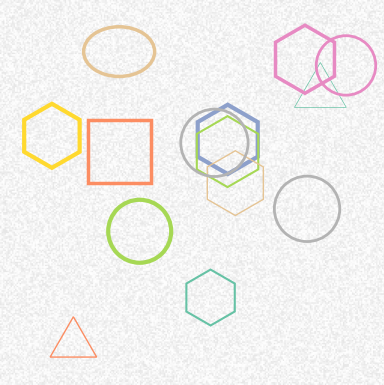[{"shape": "triangle", "thickness": 0.5, "radius": 0.39, "center": [0.832, 0.76]}, {"shape": "hexagon", "thickness": 1.5, "radius": 0.36, "center": [0.547, 0.227]}, {"shape": "triangle", "thickness": 1, "radius": 0.35, "center": [0.191, 0.107]}, {"shape": "square", "thickness": 2.5, "radius": 0.41, "center": [0.31, 0.606]}, {"shape": "hexagon", "thickness": 3, "radius": 0.45, "center": [0.591, 0.638]}, {"shape": "circle", "thickness": 2, "radius": 0.39, "center": [0.899, 0.83]}, {"shape": "hexagon", "thickness": 2.5, "radius": 0.44, "center": [0.792, 0.846]}, {"shape": "circle", "thickness": 3, "radius": 0.41, "center": [0.363, 0.399]}, {"shape": "hexagon", "thickness": 1.5, "radius": 0.46, "center": [0.591, 0.606]}, {"shape": "hexagon", "thickness": 3, "radius": 0.42, "center": [0.135, 0.647]}, {"shape": "oval", "thickness": 2.5, "radius": 0.46, "center": [0.309, 0.866]}, {"shape": "hexagon", "thickness": 1, "radius": 0.42, "center": [0.611, 0.524]}, {"shape": "circle", "thickness": 2, "radius": 0.44, "center": [0.557, 0.629]}, {"shape": "circle", "thickness": 2, "radius": 0.42, "center": [0.798, 0.458]}]